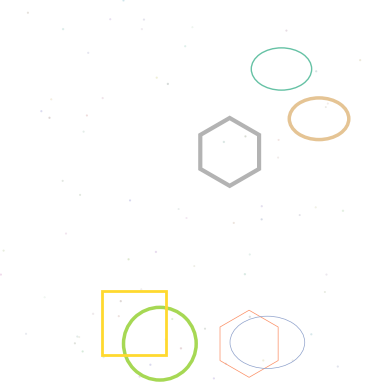[{"shape": "oval", "thickness": 1, "radius": 0.39, "center": [0.731, 0.821]}, {"shape": "hexagon", "thickness": 0.5, "radius": 0.44, "center": [0.647, 0.107]}, {"shape": "oval", "thickness": 0.5, "radius": 0.49, "center": [0.694, 0.111]}, {"shape": "circle", "thickness": 2.5, "radius": 0.47, "center": [0.415, 0.107]}, {"shape": "square", "thickness": 2, "radius": 0.42, "center": [0.348, 0.162]}, {"shape": "oval", "thickness": 2.5, "radius": 0.39, "center": [0.829, 0.692]}, {"shape": "hexagon", "thickness": 3, "radius": 0.44, "center": [0.597, 0.605]}]